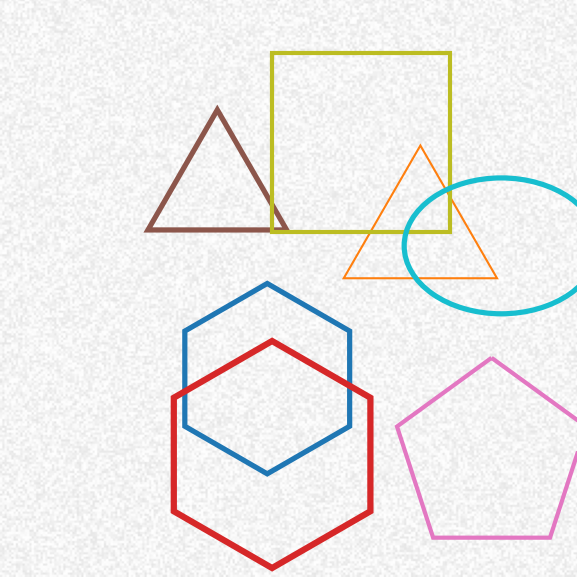[{"shape": "hexagon", "thickness": 2.5, "radius": 0.82, "center": [0.463, 0.343]}, {"shape": "triangle", "thickness": 1, "radius": 0.77, "center": [0.728, 0.594]}, {"shape": "hexagon", "thickness": 3, "radius": 0.98, "center": [0.471, 0.212]}, {"shape": "triangle", "thickness": 2.5, "radius": 0.69, "center": [0.376, 0.67]}, {"shape": "pentagon", "thickness": 2, "radius": 0.86, "center": [0.851, 0.207]}, {"shape": "square", "thickness": 2, "radius": 0.77, "center": [0.625, 0.752]}, {"shape": "oval", "thickness": 2.5, "radius": 0.84, "center": [0.868, 0.573]}]